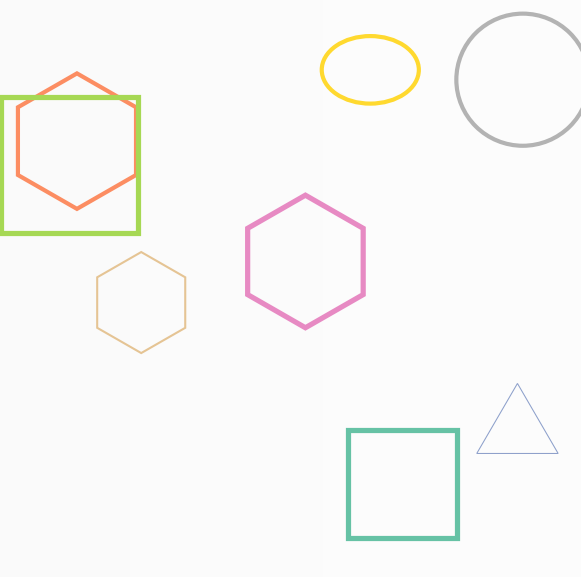[{"shape": "square", "thickness": 2.5, "radius": 0.47, "center": [0.692, 0.161]}, {"shape": "hexagon", "thickness": 2, "radius": 0.59, "center": [0.132, 0.755]}, {"shape": "triangle", "thickness": 0.5, "radius": 0.4, "center": [0.89, 0.254]}, {"shape": "hexagon", "thickness": 2.5, "radius": 0.57, "center": [0.525, 0.546]}, {"shape": "square", "thickness": 2.5, "radius": 0.59, "center": [0.119, 0.714]}, {"shape": "oval", "thickness": 2, "radius": 0.42, "center": [0.637, 0.878]}, {"shape": "hexagon", "thickness": 1, "radius": 0.44, "center": [0.243, 0.475]}, {"shape": "circle", "thickness": 2, "radius": 0.57, "center": [0.899, 0.861]}]